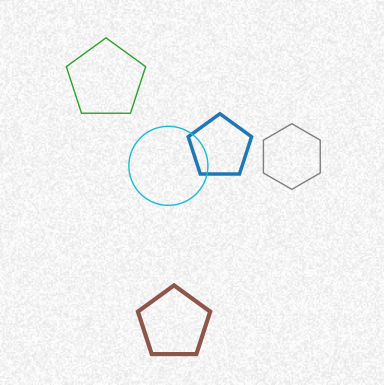[{"shape": "pentagon", "thickness": 2.5, "radius": 0.43, "center": [0.571, 0.618]}, {"shape": "pentagon", "thickness": 1, "radius": 0.54, "center": [0.275, 0.793]}, {"shape": "pentagon", "thickness": 3, "radius": 0.49, "center": [0.452, 0.16]}, {"shape": "hexagon", "thickness": 1, "radius": 0.43, "center": [0.758, 0.593]}, {"shape": "circle", "thickness": 1, "radius": 0.51, "center": [0.437, 0.569]}]